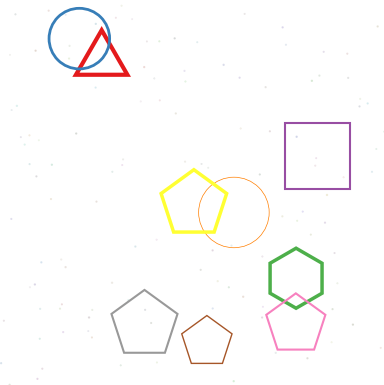[{"shape": "triangle", "thickness": 3, "radius": 0.39, "center": [0.264, 0.844]}, {"shape": "circle", "thickness": 2, "radius": 0.39, "center": [0.206, 0.9]}, {"shape": "hexagon", "thickness": 2.5, "radius": 0.39, "center": [0.769, 0.277]}, {"shape": "square", "thickness": 1.5, "radius": 0.43, "center": [0.824, 0.595]}, {"shape": "circle", "thickness": 0.5, "radius": 0.46, "center": [0.608, 0.448]}, {"shape": "pentagon", "thickness": 2.5, "radius": 0.45, "center": [0.504, 0.47]}, {"shape": "pentagon", "thickness": 1, "radius": 0.34, "center": [0.537, 0.112]}, {"shape": "pentagon", "thickness": 1.5, "radius": 0.4, "center": [0.768, 0.157]}, {"shape": "pentagon", "thickness": 1.5, "radius": 0.45, "center": [0.375, 0.157]}]